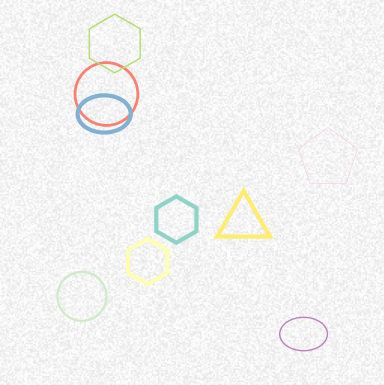[{"shape": "hexagon", "thickness": 3, "radius": 0.3, "center": [0.458, 0.43]}, {"shape": "hexagon", "thickness": 3, "radius": 0.29, "center": [0.384, 0.321]}, {"shape": "circle", "thickness": 2, "radius": 0.41, "center": [0.276, 0.756]}, {"shape": "oval", "thickness": 3, "radius": 0.35, "center": [0.271, 0.704]}, {"shape": "hexagon", "thickness": 1, "radius": 0.38, "center": [0.298, 0.887]}, {"shape": "pentagon", "thickness": 0.5, "radius": 0.4, "center": [0.852, 0.589]}, {"shape": "oval", "thickness": 1, "radius": 0.31, "center": [0.788, 0.132]}, {"shape": "circle", "thickness": 1.5, "radius": 0.32, "center": [0.213, 0.23]}, {"shape": "triangle", "thickness": 3, "radius": 0.4, "center": [0.633, 0.425]}]